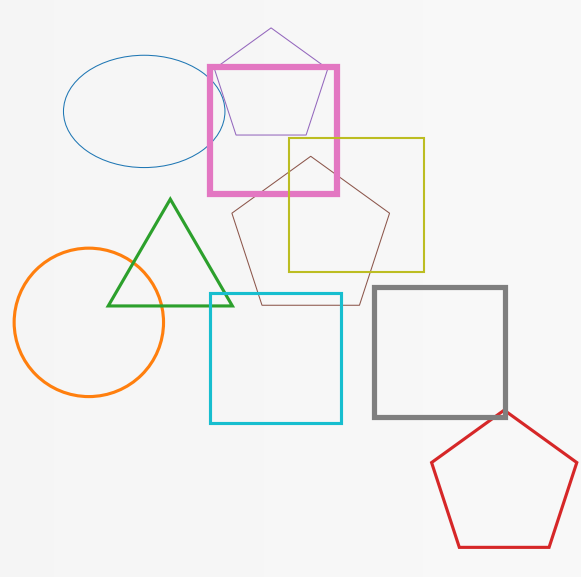[{"shape": "oval", "thickness": 0.5, "radius": 0.69, "center": [0.248, 0.806]}, {"shape": "circle", "thickness": 1.5, "radius": 0.64, "center": [0.153, 0.441]}, {"shape": "triangle", "thickness": 1.5, "radius": 0.62, "center": [0.293, 0.531]}, {"shape": "pentagon", "thickness": 1.5, "radius": 0.66, "center": [0.867, 0.158]}, {"shape": "pentagon", "thickness": 0.5, "radius": 0.51, "center": [0.466, 0.848]}, {"shape": "pentagon", "thickness": 0.5, "radius": 0.71, "center": [0.535, 0.586]}, {"shape": "square", "thickness": 3, "radius": 0.55, "center": [0.47, 0.773]}, {"shape": "square", "thickness": 2.5, "radius": 0.56, "center": [0.756, 0.39]}, {"shape": "square", "thickness": 1, "radius": 0.58, "center": [0.613, 0.644]}, {"shape": "square", "thickness": 1.5, "radius": 0.56, "center": [0.474, 0.38]}]